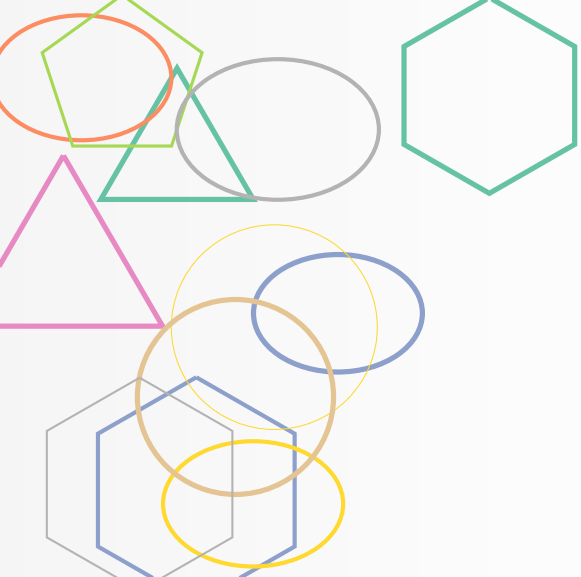[{"shape": "triangle", "thickness": 2.5, "radius": 0.76, "center": [0.305, 0.73]}, {"shape": "hexagon", "thickness": 2.5, "radius": 0.85, "center": [0.842, 0.834]}, {"shape": "oval", "thickness": 2, "radius": 0.77, "center": [0.14, 0.864]}, {"shape": "hexagon", "thickness": 2, "radius": 0.98, "center": [0.338, 0.15]}, {"shape": "oval", "thickness": 2.5, "radius": 0.73, "center": [0.581, 0.457]}, {"shape": "triangle", "thickness": 2.5, "radius": 0.98, "center": [0.109, 0.533]}, {"shape": "pentagon", "thickness": 1.5, "radius": 0.72, "center": [0.21, 0.863]}, {"shape": "oval", "thickness": 2, "radius": 0.77, "center": [0.435, 0.127]}, {"shape": "circle", "thickness": 0.5, "radius": 0.89, "center": [0.472, 0.433]}, {"shape": "circle", "thickness": 2.5, "radius": 0.84, "center": [0.405, 0.312]}, {"shape": "hexagon", "thickness": 1, "radius": 0.92, "center": [0.24, 0.161]}, {"shape": "oval", "thickness": 2, "radius": 0.87, "center": [0.478, 0.775]}]